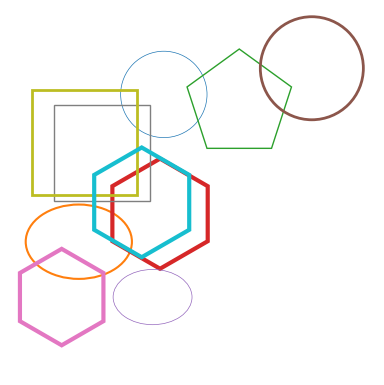[{"shape": "circle", "thickness": 0.5, "radius": 0.56, "center": [0.426, 0.755]}, {"shape": "oval", "thickness": 1.5, "radius": 0.69, "center": [0.205, 0.372]}, {"shape": "pentagon", "thickness": 1, "radius": 0.71, "center": [0.621, 0.73]}, {"shape": "hexagon", "thickness": 3, "radius": 0.71, "center": [0.416, 0.445]}, {"shape": "oval", "thickness": 0.5, "radius": 0.51, "center": [0.396, 0.228]}, {"shape": "circle", "thickness": 2, "radius": 0.67, "center": [0.81, 0.823]}, {"shape": "hexagon", "thickness": 3, "radius": 0.63, "center": [0.16, 0.228]}, {"shape": "square", "thickness": 1, "radius": 0.62, "center": [0.264, 0.602]}, {"shape": "square", "thickness": 2, "radius": 0.68, "center": [0.22, 0.63]}, {"shape": "hexagon", "thickness": 3, "radius": 0.71, "center": [0.368, 0.474]}]